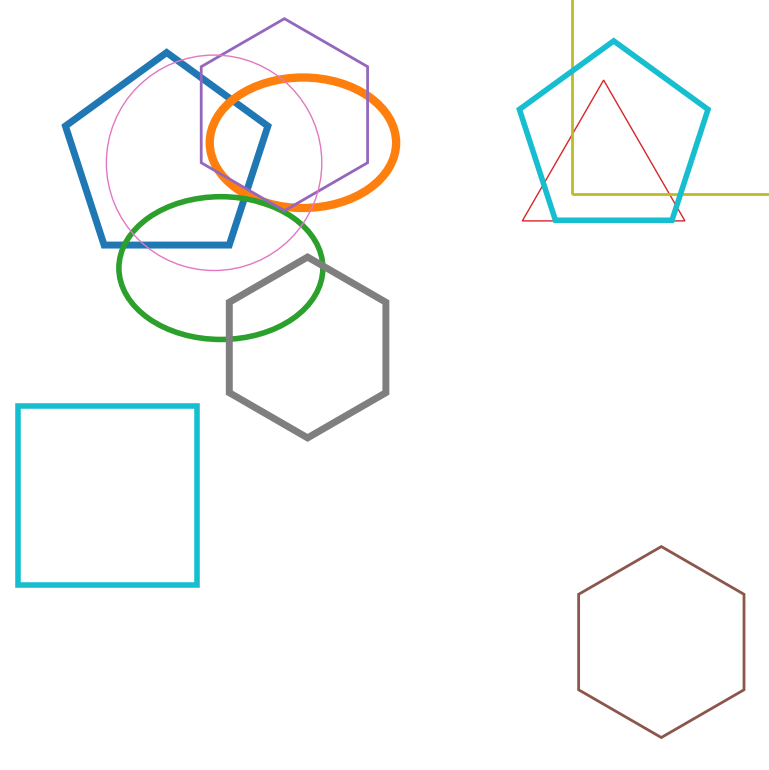[{"shape": "pentagon", "thickness": 2.5, "radius": 0.69, "center": [0.216, 0.794]}, {"shape": "oval", "thickness": 3, "radius": 0.61, "center": [0.393, 0.815]}, {"shape": "oval", "thickness": 2, "radius": 0.66, "center": [0.287, 0.652]}, {"shape": "triangle", "thickness": 0.5, "radius": 0.61, "center": [0.784, 0.774]}, {"shape": "hexagon", "thickness": 1, "radius": 0.62, "center": [0.369, 0.851]}, {"shape": "hexagon", "thickness": 1, "radius": 0.62, "center": [0.859, 0.166]}, {"shape": "circle", "thickness": 0.5, "radius": 0.7, "center": [0.278, 0.789]}, {"shape": "hexagon", "thickness": 2.5, "radius": 0.59, "center": [0.399, 0.549]}, {"shape": "square", "thickness": 1, "radius": 0.72, "center": [0.888, 0.893]}, {"shape": "pentagon", "thickness": 2, "radius": 0.64, "center": [0.797, 0.818]}, {"shape": "square", "thickness": 2, "radius": 0.58, "center": [0.14, 0.357]}]